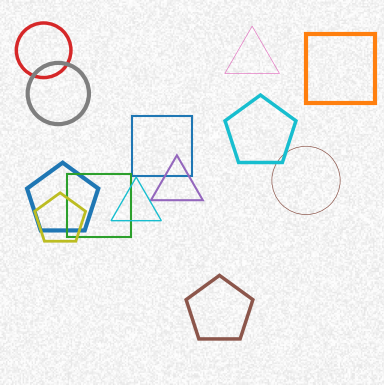[{"shape": "square", "thickness": 1.5, "radius": 0.39, "center": [0.421, 0.621]}, {"shape": "pentagon", "thickness": 3, "radius": 0.49, "center": [0.163, 0.48]}, {"shape": "square", "thickness": 3, "radius": 0.45, "center": [0.885, 0.822]}, {"shape": "square", "thickness": 1.5, "radius": 0.41, "center": [0.258, 0.466]}, {"shape": "circle", "thickness": 2.5, "radius": 0.35, "center": [0.113, 0.869]}, {"shape": "triangle", "thickness": 1.5, "radius": 0.39, "center": [0.459, 0.519]}, {"shape": "circle", "thickness": 0.5, "radius": 0.44, "center": [0.795, 0.531]}, {"shape": "pentagon", "thickness": 2.5, "radius": 0.46, "center": [0.57, 0.193]}, {"shape": "triangle", "thickness": 0.5, "radius": 0.41, "center": [0.655, 0.85]}, {"shape": "circle", "thickness": 3, "radius": 0.4, "center": [0.151, 0.757]}, {"shape": "pentagon", "thickness": 2, "radius": 0.35, "center": [0.156, 0.43]}, {"shape": "triangle", "thickness": 1, "radius": 0.38, "center": [0.354, 0.465]}, {"shape": "pentagon", "thickness": 2.5, "radius": 0.48, "center": [0.677, 0.656]}]